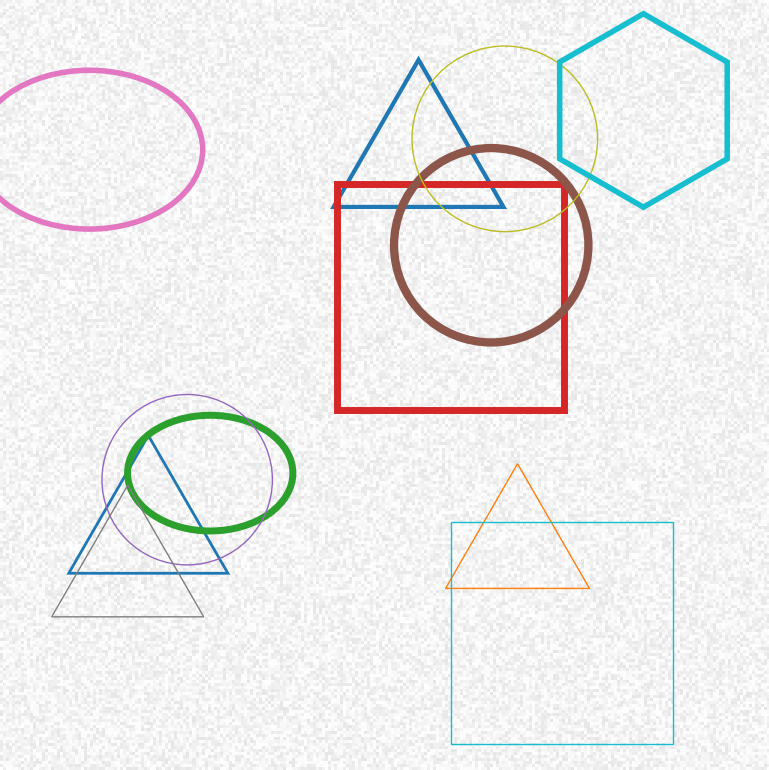[{"shape": "triangle", "thickness": 1, "radius": 0.6, "center": [0.193, 0.315]}, {"shape": "triangle", "thickness": 1.5, "radius": 0.64, "center": [0.544, 0.795]}, {"shape": "triangle", "thickness": 0.5, "radius": 0.54, "center": [0.672, 0.29]}, {"shape": "oval", "thickness": 2.5, "radius": 0.54, "center": [0.273, 0.386]}, {"shape": "square", "thickness": 2.5, "radius": 0.74, "center": [0.585, 0.614]}, {"shape": "circle", "thickness": 0.5, "radius": 0.55, "center": [0.243, 0.377]}, {"shape": "circle", "thickness": 3, "radius": 0.63, "center": [0.638, 0.681]}, {"shape": "oval", "thickness": 2, "radius": 0.74, "center": [0.116, 0.806]}, {"shape": "triangle", "thickness": 0.5, "radius": 0.57, "center": [0.166, 0.256]}, {"shape": "circle", "thickness": 0.5, "radius": 0.6, "center": [0.656, 0.82]}, {"shape": "square", "thickness": 0.5, "radius": 0.72, "center": [0.73, 0.178]}, {"shape": "hexagon", "thickness": 2, "radius": 0.63, "center": [0.836, 0.857]}]